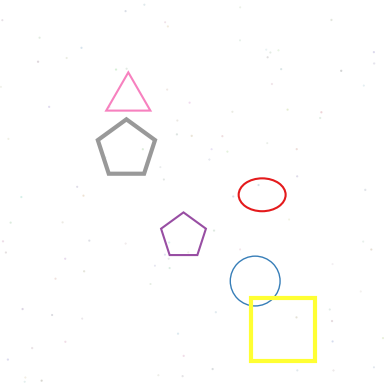[{"shape": "oval", "thickness": 1.5, "radius": 0.3, "center": [0.681, 0.494]}, {"shape": "circle", "thickness": 1, "radius": 0.32, "center": [0.663, 0.27]}, {"shape": "pentagon", "thickness": 1.5, "radius": 0.31, "center": [0.477, 0.387]}, {"shape": "square", "thickness": 3, "radius": 0.41, "center": [0.735, 0.145]}, {"shape": "triangle", "thickness": 1.5, "radius": 0.33, "center": [0.333, 0.746]}, {"shape": "pentagon", "thickness": 3, "radius": 0.39, "center": [0.328, 0.612]}]